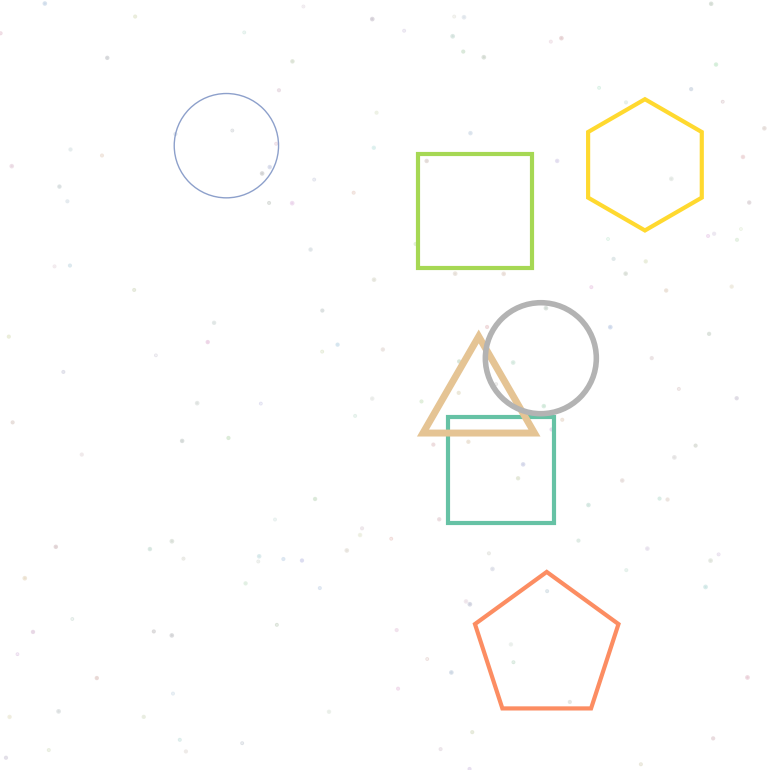[{"shape": "square", "thickness": 1.5, "radius": 0.34, "center": [0.651, 0.39]}, {"shape": "pentagon", "thickness": 1.5, "radius": 0.49, "center": [0.71, 0.159]}, {"shape": "circle", "thickness": 0.5, "radius": 0.34, "center": [0.294, 0.811]}, {"shape": "square", "thickness": 1.5, "radius": 0.37, "center": [0.617, 0.726]}, {"shape": "hexagon", "thickness": 1.5, "radius": 0.43, "center": [0.838, 0.786]}, {"shape": "triangle", "thickness": 2.5, "radius": 0.42, "center": [0.622, 0.479]}, {"shape": "circle", "thickness": 2, "radius": 0.36, "center": [0.702, 0.535]}]